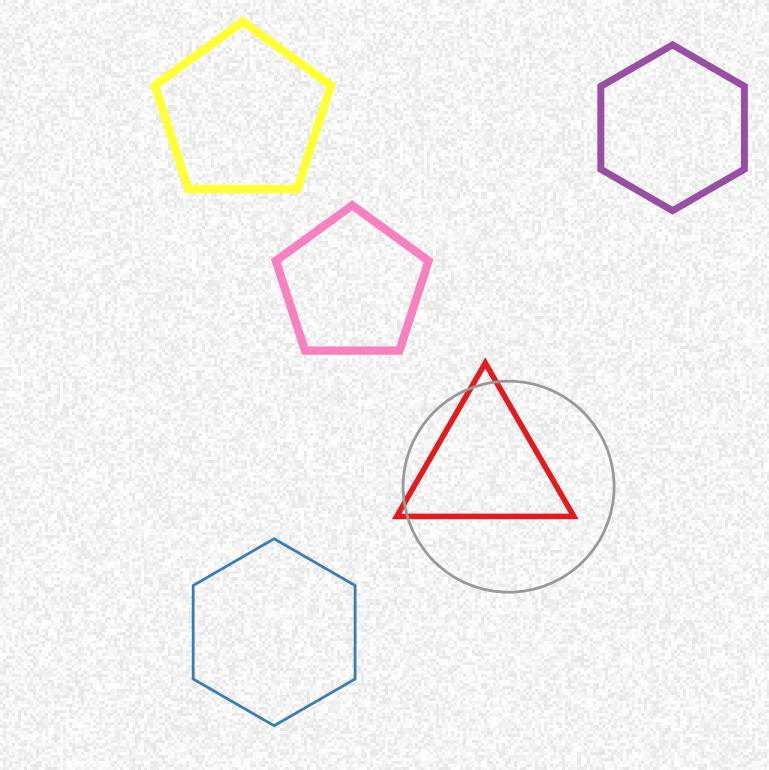[{"shape": "triangle", "thickness": 2, "radius": 0.66, "center": [0.63, 0.396]}, {"shape": "hexagon", "thickness": 1, "radius": 0.61, "center": [0.356, 0.179]}, {"shape": "hexagon", "thickness": 2.5, "radius": 0.54, "center": [0.874, 0.834]}, {"shape": "pentagon", "thickness": 3, "radius": 0.6, "center": [0.315, 0.852]}, {"shape": "pentagon", "thickness": 3, "radius": 0.52, "center": [0.457, 0.629]}, {"shape": "circle", "thickness": 1, "radius": 0.69, "center": [0.661, 0.368]}]